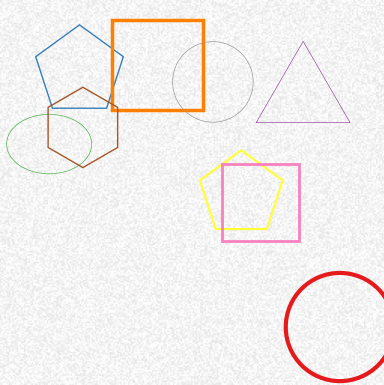[{"shape": "circle", "thickness": 3, "radius": 0.7, "center": [0.883, 0.151]}, {"shape": "pentagon", "thickness": 1, "radius": 0.6, "center": [0.207, 0.816]}, {"shape": "oval", "thickness": 0.5, "radius": 0.55, "center": [0.128, 0.626]}, {"shape": "triangle", "thickness": 0.5, "radius": 0.7, "center": [0.787, 0.752]}, {"shape": "square", "thickness": 2.5, "radius": 0.59, "center": [0.409, 0.831]}, {"shape": "pentagon", "thickness": 1.5, "radius": 0.57, "center": [0.627, 0.497]}, {"shape": "hexagon", "thickness": 1, "radius": 0.52, "center": [0.215, 0.669]}, {"shape": "square", "thickness": 2, "radius": 0.5, "center": [0.677, 0.474]}, {"shape": "circle", "thickness": 0.5, "radius": 0.52, "center": [0.553, 0.787]}]